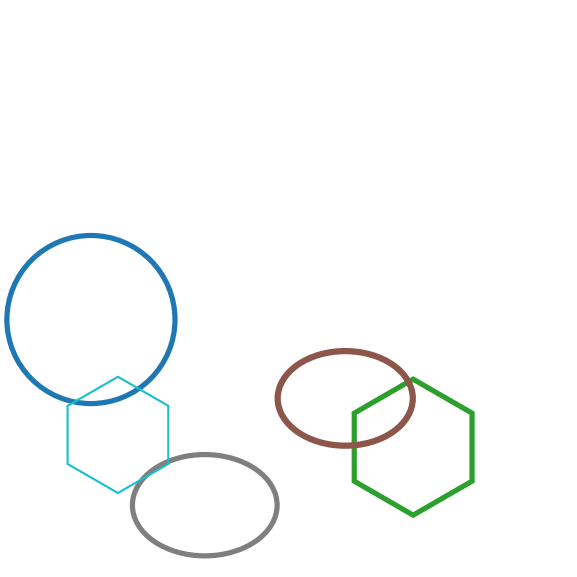[{"shape": "circle", "thickness": 2.5, "radius": 0.73, "center": [0.157, 0.446]}, {"shape": "hexagon", "thickness": 2.5, "radius": 0.59, "center": [0.715, 0.225]}, {"shape": "oval", "thickness": 3, "radius": 0.58, "center": [0.598, 0.309]}, {"shape": "oval", "thickness": 2.5, "radius": 0.63, "center": [0.355, 0.124]}, {"shape": "hexagon", "thickness": 1, "radius": 0.5, "center": [0.204, 0.246]}]